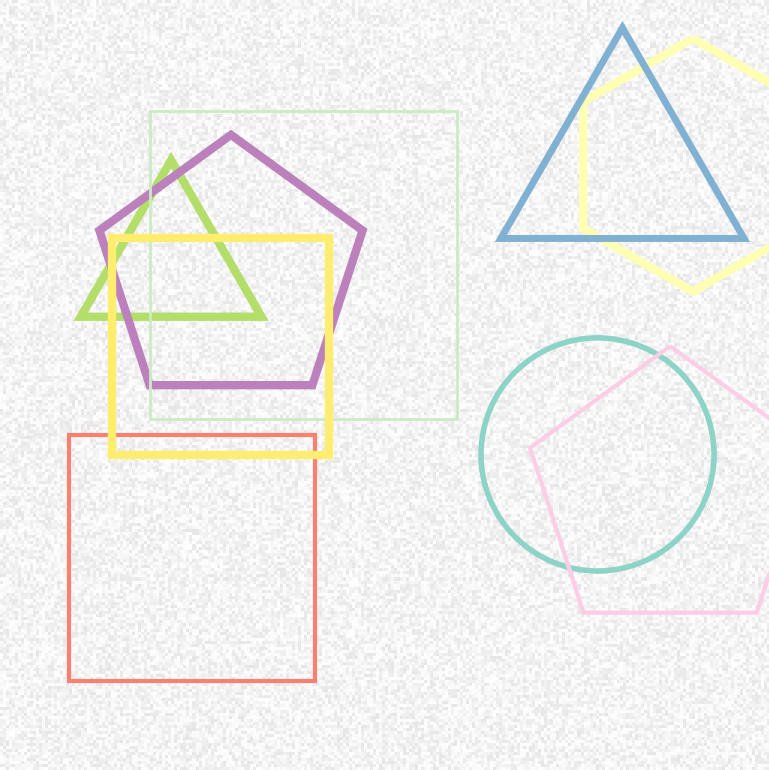[{"shape": "circle", "thickness": 2, "radius": 0.76, "center": [0.776, 0.41]}, {"shape": "hexagon", "thickness": 3, "radius": 0.82, "center": [0.9, 0.786]}, {"shape": "square", "thickness": 1.5, "radius": 0.8, "center": [0.249, 0.275]}, {"shape": "triangle", "thickness": 2.5, "radius": 0.91, "center": [0.808, 0.781]}, {"shape": "triangle", "thickness": 3, "radius": 0.68, "center": [0.222, 0.656]}, {"shape": "pentagon", "thickness": 1.5, "radius": 0.96, "center": [0.87, 0.359]}, {"shape": "pentagon", "thickness": 3, "radius": 0.9, "center": [0.3, 0.645]}, {"shape": "square", "thickness": 1, "radius": 1.0, "center": [0.394, 0.656]}, {"shape": "square", "thickness": 3, "radius": 0.7, "center": [0.286, 0.55]}]